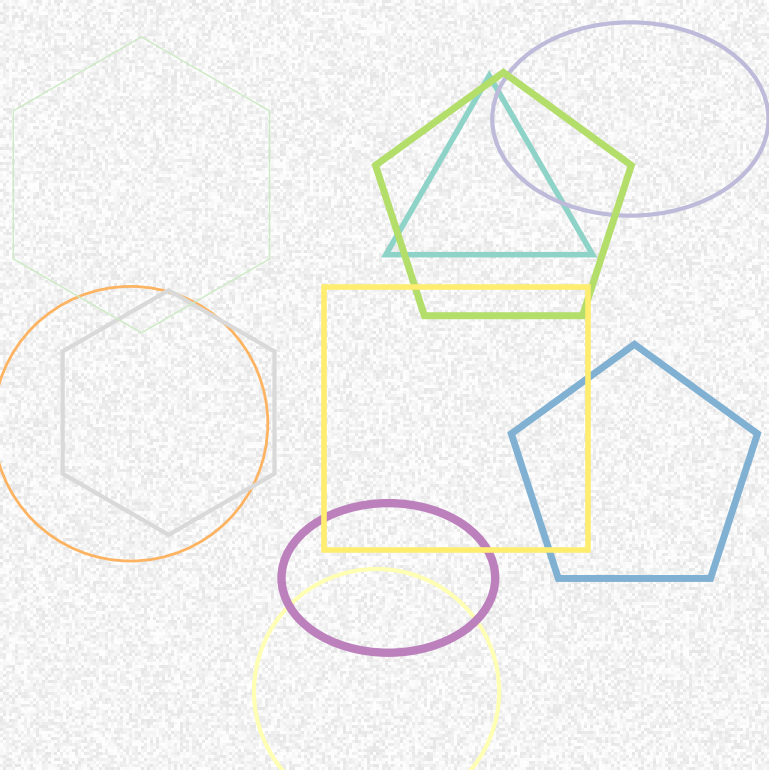[{"shape": "triangle", "thickness": 2, "radius": 0.78, "center": [0.635, 0.747]}, {"shape": "circle", "thickness": 1.5, "radius": 0.8, "center": [0.489, 0.102]}, {"shape": "oval", "thickness": 1.5, "radius": 0.9, "center": [0.819, 0.845]}, {"shape": "pentagon", "thickness": 2.5, "radius": 0.84, "center": [0.824, 0.385]}, {"shape": "circle", "thickness": 1, "radius": 0.89, "center": [0.169, 0.45]}, {"shape": "pentagon", "thickness": 2.5, "radius": 0.87, "center": [0.654, 0.731]}, {"shape": "hexagon", "thickness": 1.5, "radius": 0.79, "center": [0.219, 0.464]}, {"shape": "oval", "thickness": 3, "radius": 0.69, "center": [0.504, 0.249]}, {"shape": "hexagon", "thickness": 0.5, "radius": 0.96, "center": [0.184, 0.76]}, {"shape": "square", "thickness": 2, "radius": 0.86, "center": [0.592, 0.457]}]